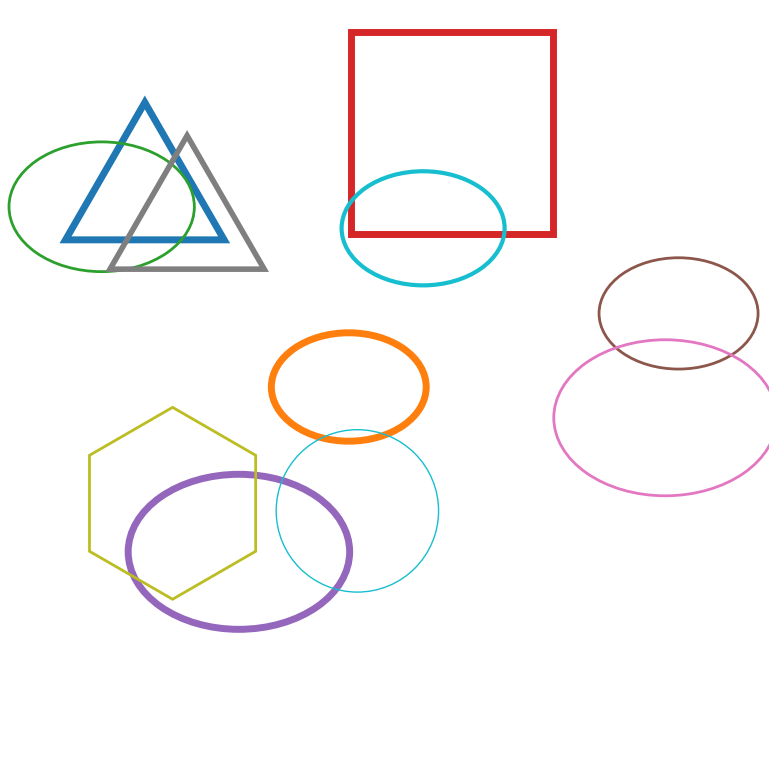[{"shape": "triangle", "thickness": 2.5, "radius": 0.59, "center": [0.188, 0.748]}, {"shape": "oval", "thickness": 2.5, "radius": 0.5, "center": [0.453, 0.497]}, {"shape": "oval", "thickness": 1, "radius": 0.6, "center": [0.132, 0.731]}, {"shape": "square", "thickness": 2.5, "radius": 0.66, "center": [0.587, 0.828]}, {"shape": "oval", "thickness": 2.5, "radius": 0.72, "center": [0.31, 0.283]}, {"shape": "oval", "thickness": 1, "radius": 0.52, "center": [0.881, 0.593]}, {"shape": "oval", "thickness": 1, "radius": 0.72, "center": [0.864, 0.457]}, {"shape": "triangle", "thickness": 2, "radius": 0.58, "center": [0.243, 0.708]}, {"shape": "hexagon", "thickness": 1, "radius": 0.62, "center": [0.224, 0.346]}, {"shape": "oval", "thickness": 1.5, "radius": 0.53, "center": [0.55, 0.704]}, {"shape": "circle", "thickness": 0.5, "radius": 0.53, "center": [0.464, 0.337]}]